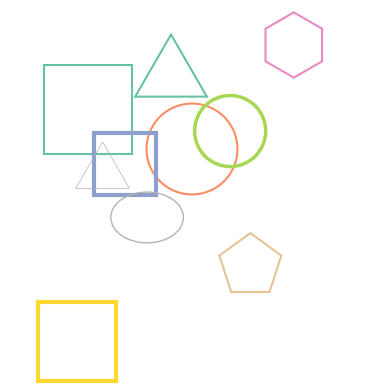[{"shape": "triangle", "thickness": 1.5, "radius": 0.54, "center": [0.444, 0.803]}, {"shape": "square", "thickness": 1.5, "radius": 0.57, "center": [0.229, 0.716]}, {"shape": "circle", "thickness": 1.5, "radius": 0.59, "center": [0.499, 0.613]}, {"shape": "square", "thickness": 3, "radius": 0.4, "center": [0.325, 0.574]}, {"shape": "hexagon", "thickness": 1.5, "radius": 0.42, "center": [0.763, 0.883]}, {"shape": "circle", "thickness": 2.5, "radius": 0.46, "center": [0.598, 0.66]}, {"shape": "square", "thickness": 3, "radius": 0.51, "center": [0.2, 0.112]}, {"shape": "pentagon", "thickness": 1.5, "radius": 0.42, "center": [0.65, 0.31]}, {"shape": "oval", "thickness": 1, "radius": 0.47, "center": [0.382, 0.435]}, {"shape": "triangle", "thickness": 0.5, "radius": 0.4, "center": [0.266, 0.551]}]